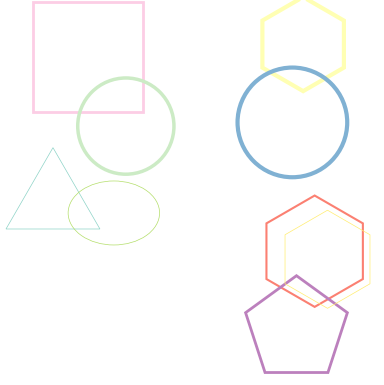[{"shape": "triangle", "thickness": 0.5, "radius": 0.7, "center": [0.138, 0.476]}, {"shape": "hexagon", "thickness": 3, "radius": 0.61, "center": [0.787, 0.885]}, {"shape": "hexagon", "thickness": 1.5, "radius": 0.72, "center": [0.817, 0.348]}, {"shape": "circle", "thickness": 3, "radius": 0.71, "center": [0.759, 0.682]}, {"shape": "oval", "thickness": 0.5, "radius": 0.59, "center": [0.296, 0.447]}, {"shape": "square", "thickness": 2, "radius": 0.71, "center": [0.228, 0.852]}, {"shape": "pentagon", "thickness": 2, "radius": 0.69, "center": [0.77, 0.145]}, {"shape": "circle", "thickness": 2.5, "radius": 0.62, "center": [0.327, 0.672]}, {"shape": "hexagon", "thickness": 0.5, "radius": 0.64, "center": [0.851, 0.327]}]